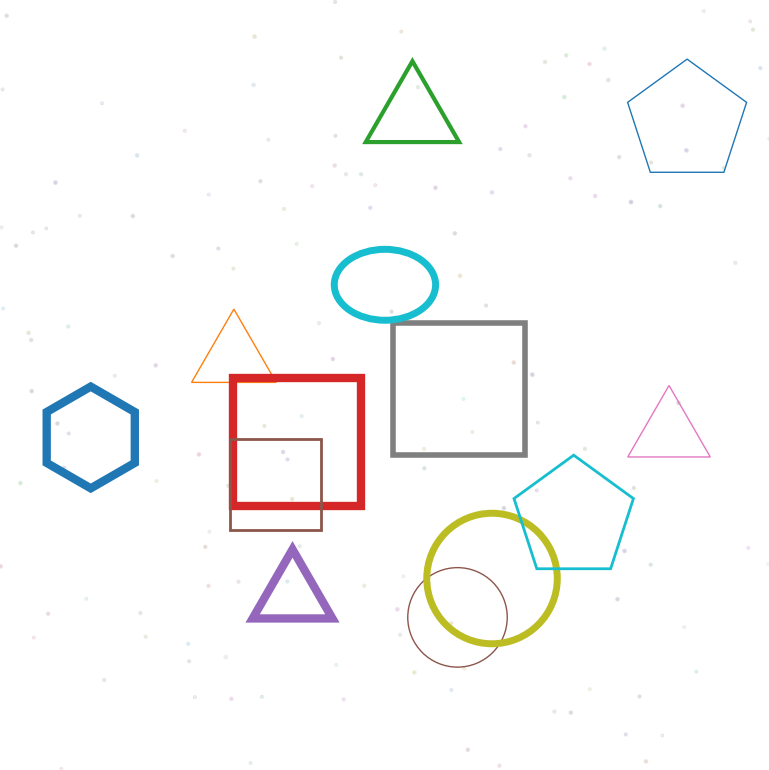[{"shape": "hexagon", "thickness": 3, "radius": 0.33, "center": [0.118, 0.432]}, {"shape": "pentagon", "thickness": 0.5, "radius": 0.41, "center": [0.892, 0.842]}, {"shape": "triangle", "thickness": 0.5, "radius": 0.32, "center": [0.304, 0.535]}, {"shape": "triangle", "thickness": 1.5, "radius": 0.35, "center": [0.536, 0.851]}, {"shape": "square", "thickness": 3, "radius": 0.41, "center": [0.385, 0.426]}, {"shape": "triangle", "thickness": 3, "radius": 0.3, "center": [0.38, 0.227]}, {"shape": "square", "thickness": 1, "radius": 0.3, "center": [0.357, 0.371]}, {"shape": "circle", "thickness": 0.5, "radius": 0.32, "center": [0.594, 0.198]}, {"shape": "triangle", "thickness": 0.5, "radius": 0.31, "center": [0.869, 0.437]}, {"shape": "square", "thickness": 2, "radius": 0.43, "center": [0.596, 0.495]}, {"shape": "circle", "thickness": 2.5, "radius": 0.42, "center": [0.639, 0.249]}, {"shape": "pentagon", "thickness": 1, "radius": 0.41, "center": [0.745, 0.327]}, {"shape": "oval", "thickness": 2.5, "radius": 0.33, "center": [0.5, 0.63]}]